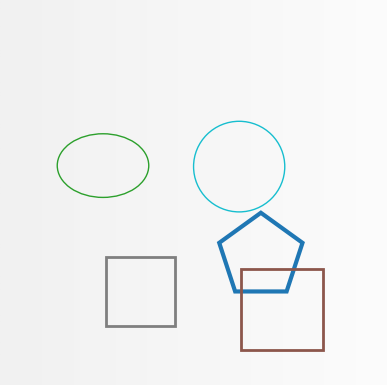[{"shape": "pentagon", "thickness": 3, "radius": 0.56, "center": [0.673, 0.334]}, {"shape": "oval", "thickness": 1, "radius": 0.59, "center": [0.266, 0.57]}, {"shape": "square", "thickness": 2, "radius": 0.52, "center": [0.728, 0.197]}, {"shape": "square", "thickness": 2, "radius": 0.45, "center": [0.363, 0.243]}, {"shape": "circle", "thickness": 1, "radius": 0.59, "center": [0.617, 0.567]}]